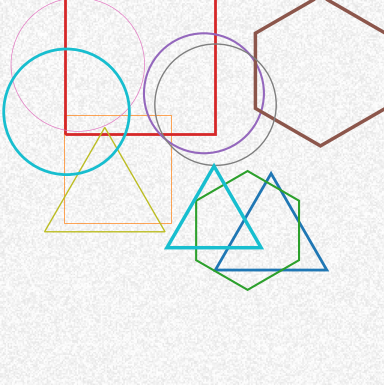[{"shape": "triangle", "thickness": 2, "radius": 0.84, "center": [0.704, 0.382]}, {"shape": "square", "thickness": 0.5, "radius": 0.7, "center": [0.306, 0.561]}, {"shape": "hexagon", "thickness": 1.5, "radius": 0.77, "center": [0.643, 0.401]}, {"shape": "square", "thickness": 2, "radius": 0.98, "center": [0.363, 0.847]}, {"shape": "circle", "thickness": 1.5, "radius": 0.78, "center": [0.53, 0.758]}, {"shape": "hexagon", "thickness": 2.5, "radius": 0.98, "center": [0.832, 0.816]}, {"shape": "circle", "thickness": 0.5, "radius": 0.87, "center": [0.202, 0.832]}, {"shape": "circle", "thickness": 1, "radius": 0.79, "center": [0.56, 0.728]}, {"shape": "triangle", "thickness": 1, "radius": 0.9, "center": [0.272, 0.488]}, {"shape": "circle", "thickness": 2, "radius": 0.82, "center": [0.173, 0.71]}, {"shape": "triangle", "thickness": 2.5, "radius": 0.71, "center": [0.556, 0.427]}]